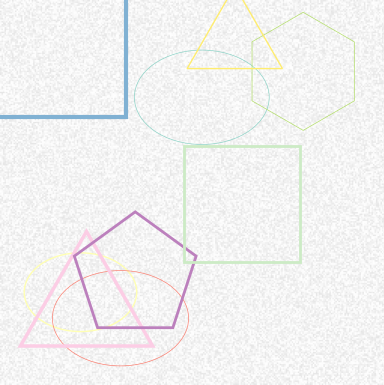[{"shape": "oval", "thickness": 0.5, "radius": 0.88, "center": [0.524, 0.747]}, {"shape": "oval", "thickness": 1, "radius": 0.73, "center": [0.209, 0.241]}, {"shape": "oval", "thickness": 0.5, "radius": 0.88, "center": [0.313, 0.173]}, {"shape": "square", "thickness": 3, "radius": 0.96, "center": [0.135, 0.887]}, {"shape": "hexagon", "thickness": 0.5, "radius": 0.77, "center": [0.787, 0.815]}, {"shape": "triangle", "thickness": 2.5, "radius": 0.99, "center": [0.225, 0.2]}, {"shape": "pentagon", "thickness": 2, "radius": 0.83, "center": [0.351, 0.283]}, {"shape": "square", "thickness": 2, "radius": 0.75, "center": [0.628, 0.47]}, {"shape": "triangle", "thickness": 1, "radius": 0.71, "center": [0.61, 0.893]}]